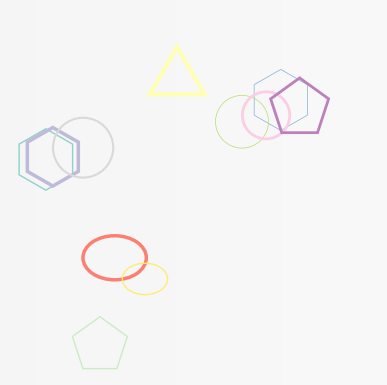[{"shape": "hexagon", "thickness": 1, "radius": 0.4, "center": [0.118, 0.586]}, {"shape": "triangle", "thickness": 3, "radius": 0.41, "center": [0.457, 0.796]}, {"shape": "hexagon", "thickness": 2.5, "radius": 0.38, "center": [0.136, 0.593]}, {"shape": "oval", "thickness": 2.5, "radius": 0.41, "center": [0.296, 0.33]}, {"shape": "hexagon", "thickness": 0.5, "radius": 0.4, "center": [0.725, 0.74]}, {"shape": "circle", "thickness": 0.5, "radius": 0.34, "center": [0.625, 0.684]}, {"shape": "circle", "thickness": 2, "radius": 0.31, "center": [0.687, 0.7]}, {"shape": "circle", "thickness": 1.5, "radius": 0.39, "center": [0.215, 0.616]}, {"shape": "pentagon", "thickness": 2, "radius": 0.39, "center": [0.773, 0.719]}, {"shape": "pentagon", "thickness": 1, "radius": 0.37, "center": [0.258, 0.103]}, {"shape": "oval", "thickness": 1, "radius": 0.29, "center": [0.374, 0.276]}]